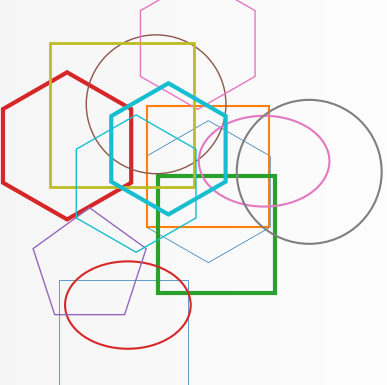[{"shape": "hexagon", "thickness": 0.5, "radius": 0.92, "center": [0.538, 0.502]}, {"shape": "square", "thickness": 0.5, "radius": 0.83, "center": [0.319, 0.106]}, {"shape": "square", "thickness": 1.5, "radius": 0.78, "center": [0.537, 0.568]}, {"shape": "square", "thickness": 3, "radius": 0.76, "center": [0.558, 0.39]}, {"shape": "hexagon", "thickness": 3, "radius": 0.96, "center": [0.173, 0.621]}, {"shape": "oval", "thickness": 1.5, "radius": 0.81, "center": [0.33, 0.208]}, {"shape": "pentagon", "thickness": 1, "radius": 0.77, "center": [0.231, 0.307]}, {"shape": "circle", "thickness": 1, "radius": 0.9, "center": [0.403, 0.729]}, {"shape": "hexagon", "thickness": 1, "radius": 0.85, "center": [0.51, 0.887]}, {"shape": "oval", "thickness": 1.5, "radius": 0.84, "center": [0.682, 0.581]}, {"shape": "circle", "thickness": 1.5, "radius": 0.93, "center": [0.798, 0.554]}, {"shape": "square", "thickness": 2, "radius": 0.93, "center": [0.315, 0.701]}, {"shape": "hexagon", "thickness": 1, "radius": 0.89, "center": [0.351, 0.523]}, {"shape": "hexagon", "thickness": 3, "radius": 0.85, "center": [0.435, 0.613]}]